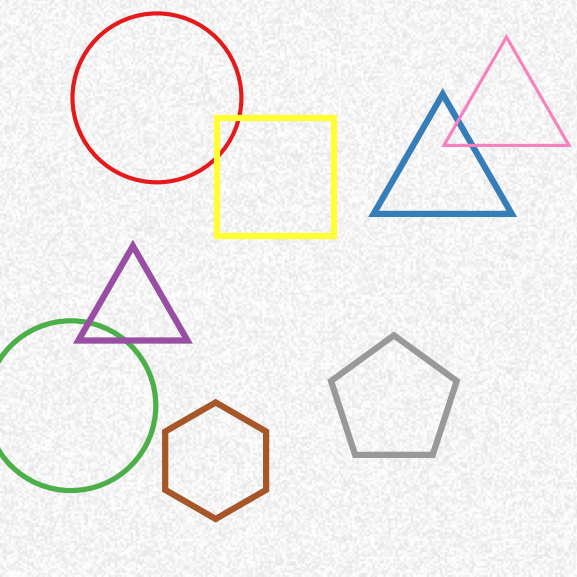[{"shape": "circle", "thickness": 2, "radius": 0.73, "center": [0.272, 0.83]}, {"shape": "triangle", "thickness": 3, "radius": 0.69, "center": [0.767, 0.698]}, {"shape": "circle", "thickness": 2.5, "radius": 0.73, "center": [0.123, 0.297]}, {"shape": "triangle", "thickness": 3, "radius": 0.55, "center": [0.23, 0.464]}, {"shape": "square", "thickness": 3, "radius": 0.51, "center": [0.477, 0.692]}, {"shape": "hexagon", "thickness": 3, "radius": 0.5, "center": [0.373, 0.201]}, {"shape": "triangle", "thickness": 1.5, "radius": 0.63, "center": [0.877, 0.81]}, {"shape": "pentagon", "thickness": 3, "radius": 0.57, "center": [0.682, 0.304]}]